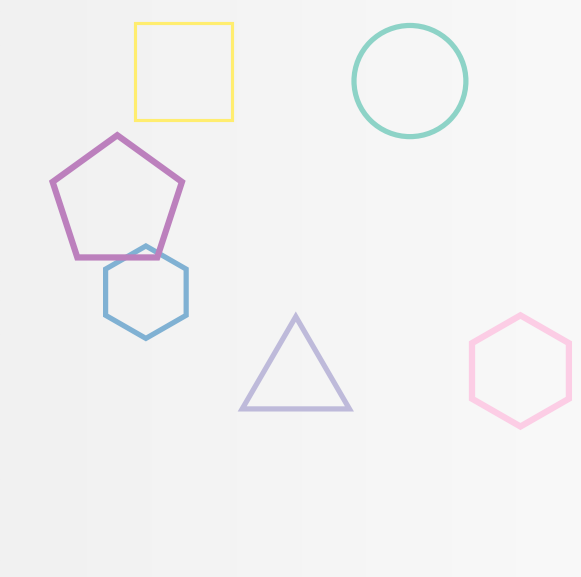[{"shape": "circle", "thickness": 2.5, "radius": 0.48, "center": [0.705, 0.859]}, {"shape": "triangle", "thickness": 2.5, "radius": 0.53, "center": [0.509, 0.344]}, {"shape": "hexagon", "thickness": 2.5, "radius": 0.4, "center": [0.251, 0.493]}, {"shape": "hexagon", "thickness": 3, "radius": 0.48, "center": [0.895, 0.357]}, {"shape": "pentagon", "thickness": 3, "radius": 0.58, "center": [0.202, 0.648]}, {"shape": "square", "thickness": 1.5, "radius": 0.42, "center": [0.316, 0.876]}]